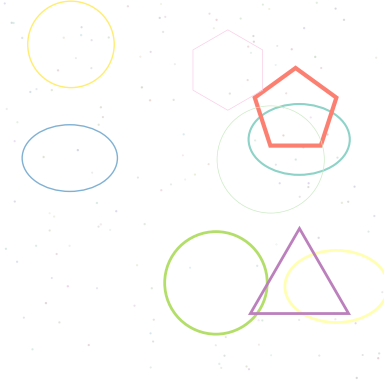[{"shape": "oval", "thickness": 1.5, "radius": 0.66, "center": [0.777, 0.638]}, {"shape": "oval", "thickness": 2, "radius": 0.67, "center": [0.874, 0.256]}, {"shape": "pentagon", "thickness": 3, "radius": 0.56, "center": [0.768, 0.712]}, {"shape": "oval", "thickness": 1, "radius": 0.62, "center": [0.181, 0.589]}, {"shape": "circle", "thickness": 2, "radius": 0.67, "center": [0.561, 0.265]}, {"shape": "hexagon", "thickness": 0.5, "radius": 0.52, "center": [0.592, 0.818]}, {"shape": "triangle", "thickness": 2, "radius": 0.74, "center": [0.778, 0.259]}, {"shape": "circle", "thickness": 0.5, "radius": 0.7, "center": [0.703, 0.586]}, {"shape": "circle", "thickness": 1, "radius": 0.56, "center": [0.184, 0.885]}]